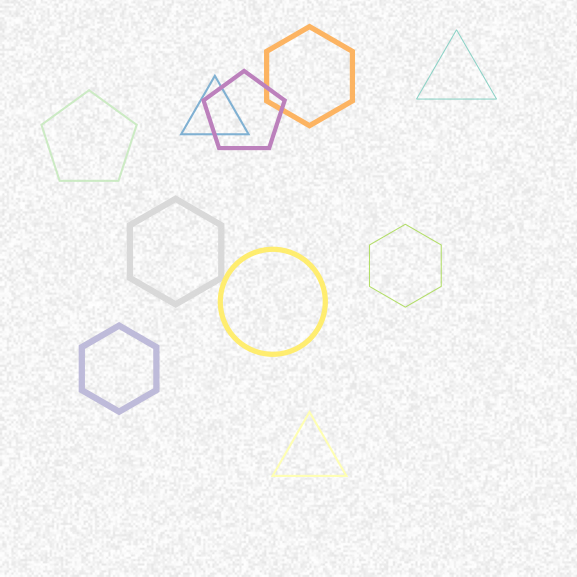[{"shape": "triangle", "thickness": 0.5, "radius": 0.4, "center": [0.791, 0.868]}, {"shape": "triangle", "thickness": 1, "radius": 0.37, "center": [0.536, 0.212]}, {"shape": "hexagon", "thickness": 3, "radius": 0.37, "center": [0.206, 0.361]}, {"shape": "triangle", "thickness": 1, "radius": 0.34, "center": [0.372, 0.8]}, {"shape": "hexagon", "thickness": 2.5, "radius": 0.43, "center": [0.536, 0.867]}, {"shape": "hexagon", "thickness": 0.5, "radius": 0.36, "center": [0.702, 0.539]}, {"shape": "hexagon", "thickness": 3, "radius": 0.46, "center": [0.304, 0.563]}, {"shape": "pentagon", "thickness": 2, "radius": 0.37, "center": [0.423, 0.802]}, {"shape": "pentagon", "thickness": 1, "radius": 0.43, "center": [0.154, 0.756]}, {"shape": "circle", "thickness": 2.5, "radius": 0.45, "center": [0.472, 0.477]}]